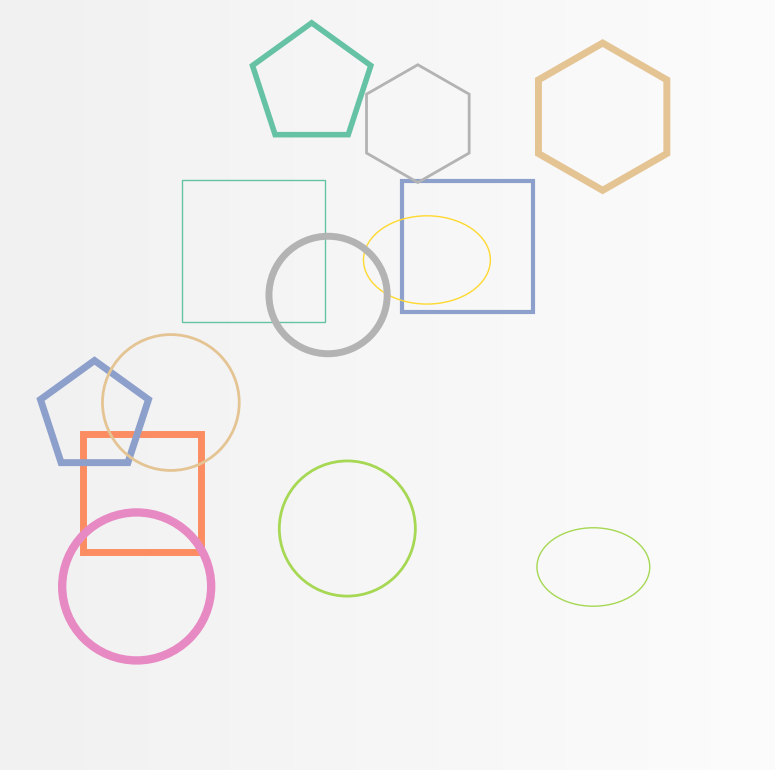[{"shape": "square", "thickness": 0.5, "radius": 0.46, "center": [0.327, 0.674]}, {"shape": "pentagon", "thickness": 2, "radius": 0.4, "center": [0.402, 0.89]}, {"shape": "square", "thickness": 2.5, "radius": 0.38, "center": [0.184, 0.36]}, {"shape": "square", "thickness": 1.5, "radius": 0.42, "center": [0.603, 0.68]}, {"shape": "pentagon", "thickness": 2.5, "radius": 0.37, "center": [0.122, 0.458]}, {"shape": "circle", "thickness": 3, "radius": 0.48, "center": [0.176, 0.238]}, {"shape": "oval", "thickness": 0.5, "radius": 0.36, "center": [0.766, 0.264]}, {"shape": "circle", "thickness": 1, "radius": 0.44, "center": [0.448, 0.314]}, {"shape": "oval", "thickness": 0.5, "radius": 0.41, "center": [0.551, 0.662]}, {"shape": "circle", "thickness": 1, "radius": 0.44, "center": [0.22, 0.477]}, {"shape": "hexagon", "thickness": 2.5, "radius": 0.48, "center": [0.778, 0.848]}, {"shape": "hexagon", "thickness": 1, "radius": 0.38, "center": [0.539, 0.839]}, {"shape": "circle", "thickness": 2.5, "radius": 0.38, "center": [0.423, 0.617]}]